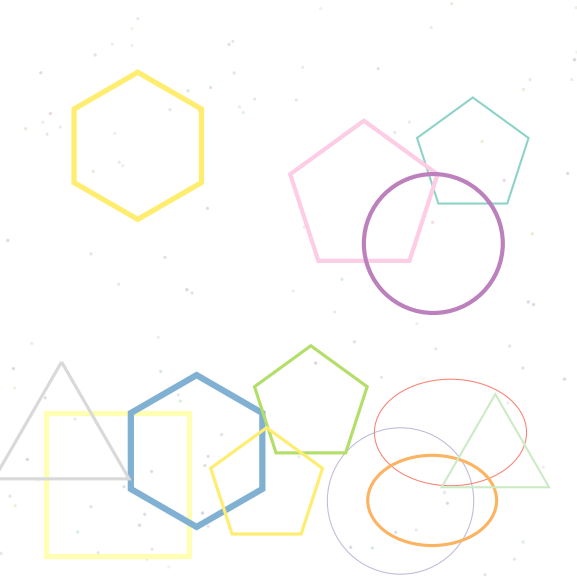[{"shape": "pentagon", "thickness": 1, "radius": 0.51, "center": [0.819, 0.729]}, {"shape": "square", "thickness": 2.5, "radius": 0.62, "center": [0.204, 0.159]}, {"shape": "circle", "thickness": 0.5, "radius": 0.63, "center": [0.694, 0.132]}, {"shape": "oval", "thickness": 0.5, "radius": 0.66, "center": [0.78, 0.25]}, {"shape": "hexagon", "thickness": 3, "radius": 0.66, "center": [0.34, 0.218]}, {"shape": "oval", "thickness": 1.5, "radius": 0.56, "center": [0.748, 0.133]}, {"shape": "pentagon", "thickness": 1.5, "radius": 0.51, "center": [0.538, 0.298]}, {"shape": "pentagon", "thickness": 2, "radius": 0.67, "center": [0.63, 0.656]}, {"shape": "triangle", "thickness": 1.5, "radius": 0.67, "center": [0.107, 0.237]}, {"shape": "circle", "thickness": 2, "radius": 0.6, "center": [0.75, 0.577]}, {"shape": "triangle", "thickness": 1, "radius": 0.54, "center": [0.858, 0.209]}, {"shape": "hexagon", "thickness": 2.5, "radius": 0.64, "center": [0.239, 0.747]}, {"shape": "pentagon", "thickness": 1.5, "radius": 0.51, "center": [0.462, 0.157]}]